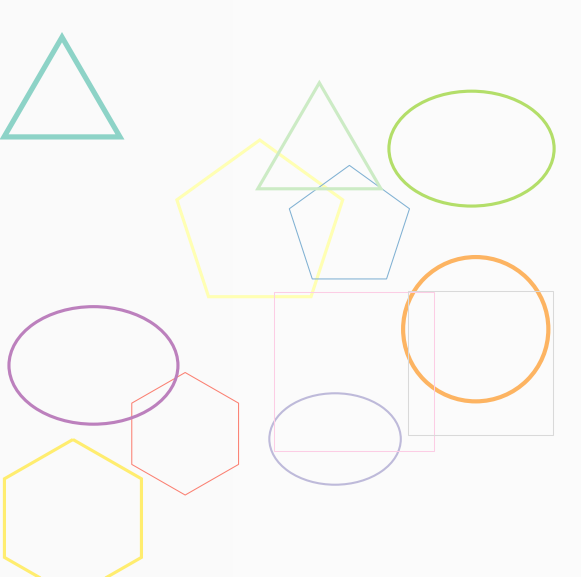[{"shape": "triangle", "thickness": 2.5, "radius": 0.58, "center": [0.107, 0.82]}, {"shape": "pentagon", "thickness": 1.5, "radius": 0.75, "center": [0.447, 0.607]}, {"shape": "oval", "thickness": 1, "radius": 0.57, "center": [0.576, 0.239]}, {"shape": "hexagon", "thickness": 0.5, "radius": 0.53, "center": [0.319, 0.248]}, {"shape": "pentagon", "thickness": 0.5, "radius": 0.54, "center": [0.601, 0.604]}, {"shape": "circle", "thickness": 2, "radius": 0.62, "center": [0.818, 0.429]}, {"shape": "oval", "thickness": 1.5, "radius": 0.71, "center": [0.811, 0.742]}, {"shape": "square", "thickness": 0.5, "radius": 0.68, "center": [0.609, 0.356]}, {"shape": "square", "thickness": 0.5, "radius": 0.62, "center": [0.826, 0.371]}, {"shape": "oval", "thickness": 1.5, "radius": 0.73, "center": [0.161, 0.366]}, {"shape": "triangle", "thickness": 1.5, "radius": 0.61, "center": [0.549, 0.733]}, {"shape": "hexagon", "thickness": 1.5, "radius": 0.68, "center": [0.125, 0.102]}]